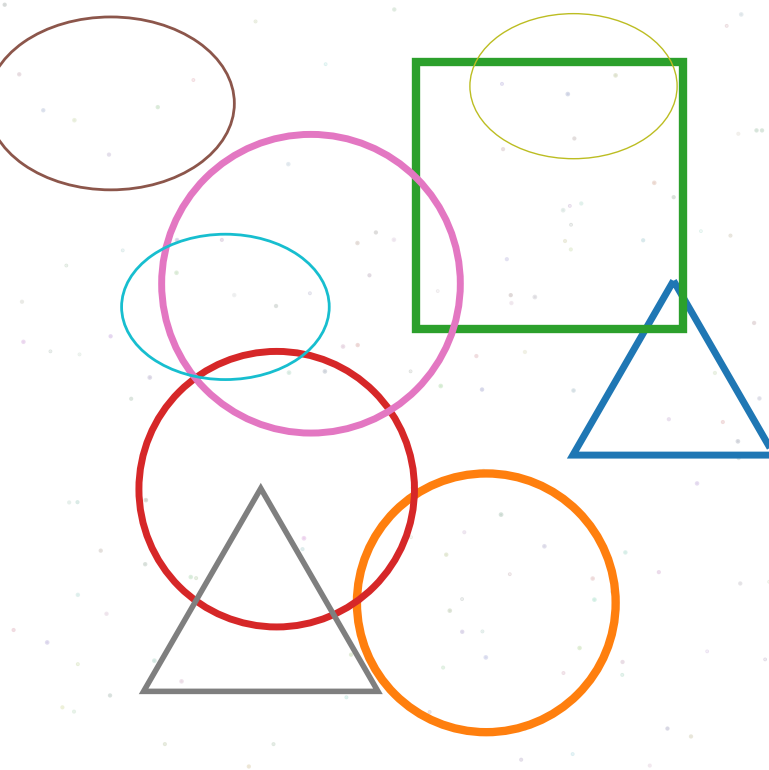[{"shape": "triangle", "thickness": 2.5, "radius": 0.75, "center": [0.875, 0.484]}, {"shape": "circle", "thickness": 3, "radius": 0.84, "center": [0.632, 0.217]}, {"shape": "square", "thickness": 3, "radius": 0.87, "center": [0.713, 0.746]}, {"shape": "circle", "thickness": 2.5, "radius": 0.89, "center": [0.359, 0.365]}, {"shape": "oval", "thickness": 1, "radius": 0.8, "center": [0.144, 0.866]}, {"shape": "circle", "thickness": 2.5, "radius": 0.97, "center": [0.404, 0.632]}, {"shape": "triangle", "thickness": 2, "radius": 0.88, "center": [0.339, 0.19]}, {"shape": "oval", "thickness": 0.5, "radius": 0.67, "center": [0.745, 0.888]}, {"shape": "oval", "thickness": 1, "radius": 0.67, "center": [0.293, 0.601]}]